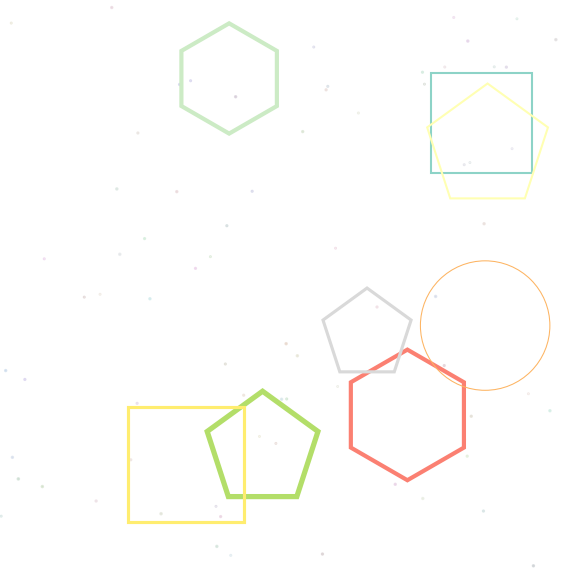[{"shape": "square", "thickness": 1, "radius": 0.44, "center": [0.834, 0.786]}, {"shape": "pentagon", "thickness": 1, "radius": 0.55, "center": [0.844, 0.745]}, {"shape": "hexagon", "thickness": 2, "radius": 0.57, "center": [0.705, 0.281]}, {"shape": "circle", "thickness": 0.5, "radius": 0.56, "center": [0.84, 0.435]}, {"shape": "pentagon", "thickness": 2.5, "radius": 0.5, "center": [0.455, 0.221]}, {"shape": "pentagon", "thickness": 1.5, "radius": 0.4, "center": [0.636, 0.42]}, {"shape": "hexagon", "thickness": 2, "radius": 0.48, "center": [0.397, 0.863]}, {"shape": "square", "thickness": 1.5, "radius": 0.5, "center": [0.322, 0.195]}]